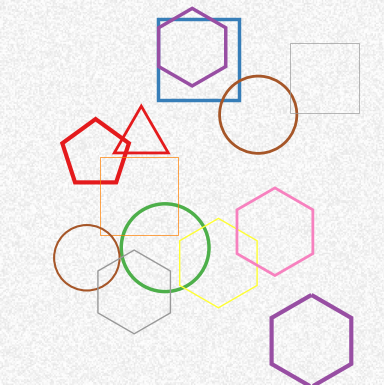[{"shape": "pentagon", "thickness": 3, "radius": 0.45, "center": [0.248, 0.6]}, {"shape": "triangle", "thickness": 2, "radius": 0.41, "center": [0.367, 0.643]}, {"shape": "square", "thickness": 2.5, "radius": 0.53, "center": [0.514, 0.845]}, {"shape": "circle", "thickness": 2.5, "radius": 0.57, "center": [0.429, 0.357]}, {"shape": "hexagon", "thickness": 2.5, "radius": 0.5, "center": [0.499, 0.878]}, {"shape": "hexagon", "thickness": 3, "radius": 0.6, "center": [0.809, 0.114]}, {"shape": "square", "thickness": 0.5, "radius": 0.51, "center": [0.36, 0.49]}, {"shape": "hexagon", "thickness": 1, "radius": 0.58, "center": [0.567, 0.317]}, {"shape": "circle", "thickness": 2, "radius": 0.5, "center": [0.671, 0.702]}, {"shape": "circle", "thickness": 1.5, "radius": 0.42, "center": [0.226, 0.33]}, {"shape": "hexagon", "thickness": 2, "radius": 0.57, "center": [0.714, 0.398]}, {"shape": "square", "thickness": 0.5, "radius": 0.45, "center": [0.842, 0.797]}, {"shape": "hexagon", "thickness": 1, "radius": 0.54, "center": [0.349, 0.242]}]